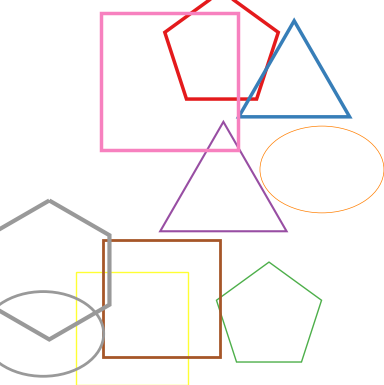[{"shape": "pentagon", "thickness": 2.5, "radius": 0.77, "center": [0.575, 0.868]}, {"shape": "triangle", "thickness": 2.5, "radius": 0.83, "center": [0.764, 0.78]}, {"shape": "pentagon", "thickness": 1, "radius": 0.72, "center": [0.699, 0.176]}, {"shape": "triangle", "thickness": 1.5, "radius": 0.95, "center": [0.58, 0.494]}, {"shape": "oval", "thickness": 0.5, "radius": 0.8, "center": [0.836, 0.56]}, {"shape": "square", "thickness": 1, "radius": 0.73, "center": [0.343, 0.147]}, {"shape": "square", "thickness": 2, "radius": 0.76, "center": [0.42, 0.225]}, {"shape": "square", "thickness": 2.5, "radius": 0.89, "center": [0.44, 0.789]}, {"shape": "oval", "thickness": 2, "radius": 0.79, "center": [0.112, 0.133]}, {"shape": "hexagon", "thickness": 3, "radius": 0.9, "center": [0.128, 0.299]}]